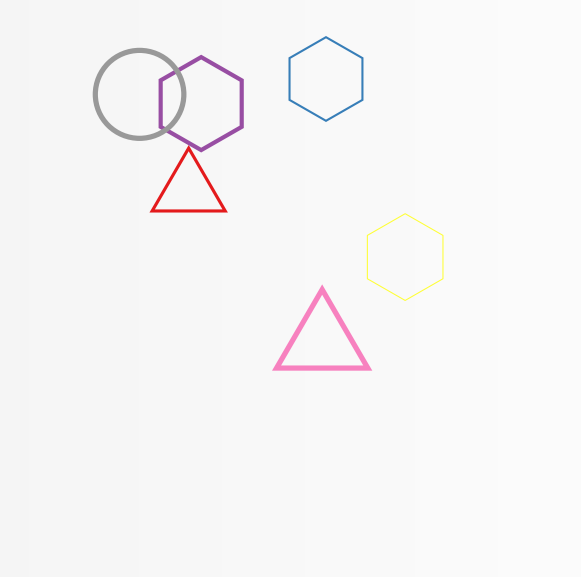[{"shape": "triangle", "thickness": 1.5, "radius": 0.36, "center": [0.325, 0.67]}, {"shape": "hexagon", "thickness": 1, "radius": 0.36, "center": [0.561, 0.862]}, {"shape": "hexagon", "thickness": 2, "radius": 0.4, "center": [0.346, 0.82]}, {"shape": "hexagon", "thickness": 0.5, "radius": 0.38, "center": [0.697, 0.554]}, {"shape": "triangle", "thickness": 2.5, "radius": 0.45, "center": [0.554, 0.407]}, {"shape": "circle", "thickness": 2.5, "radius": 0.38, "center": [0.24, 0.836]}]